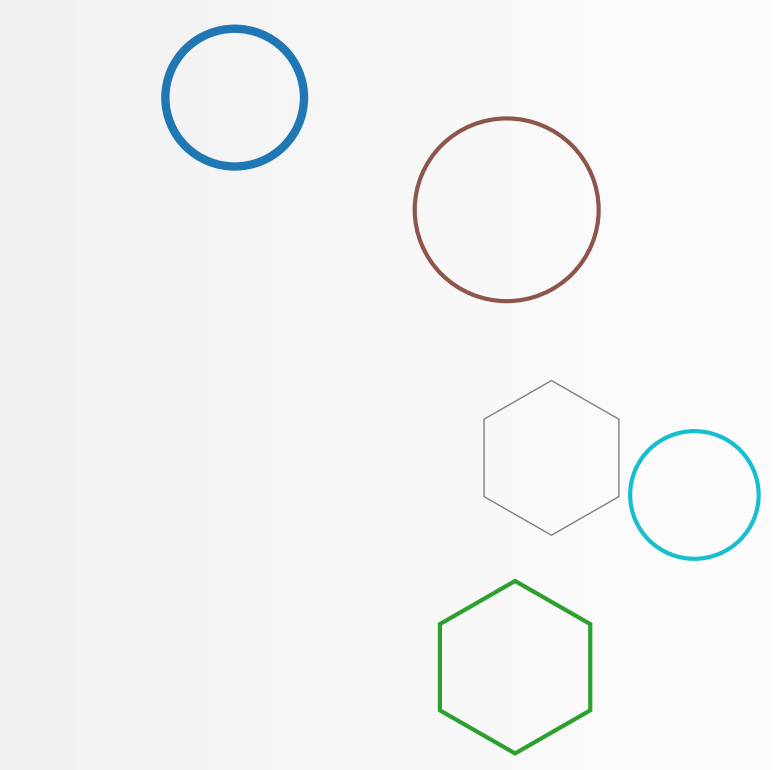[{"shape": "circle", "thickness": 3, "radius": 0.45, "center": [0.303, 0.873]}, {"shape": "hexagon", "thickness": 1.5, "radius": 0.56, "center": [0.665, 0.133]}, {"shape": "circle", "thickness": 1.5, "radius": 0.59, "center": [0.654, 0.728]}, {"shape": "hexagon", "thickness": 0.5, "radius": 0.5, "center": [0.712, 0.405]}, {"shape": "circle", "thickness": 1.5, "radius": 0.41, "center": [0.896, 0.357]}]